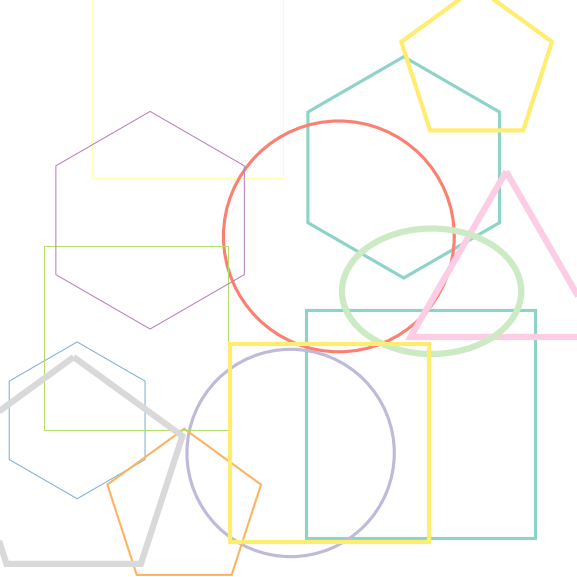[{"shape": "hexagon", "thickness": 1.5, "radius": 0.96, "center": [0.699, 0.709]}, {"shape": "square", "thickness": 1.5, "radius": 0.99, "center": [0.728, 0.265]}, {"shape": "square", "thickness": 0.5, "radius": 0.83, "center": [0.324, 0.856]}, {"shape": "circle", "thickness": 1.5, "radius": 0.9, "center": [0.503, 0.215]}, {"shape": "circle", "thickness": 1.5, "radius": 1.0, "center": [0.587, 0.59]}, {"shape": "hexagon", "thickness": 0.5, "radius": 0.68, "center": [0.134, 0.271]}, {"shape": "pentagon", "thickness": 1, "radius": 0.7, "center": [0.319, 0.117]}, {"shape": "square", "thickness": 0.5, "radius": 0.8, "center": [0.235, 0.414]}, {"shape": "triangle", "thickness": 3, "radius": 0.96, "center": [0.876, 0.511]}, {"shape": "pentagon", "thickness": 3, "radius": 0.99, "center": [0.128, 0.183]}, {"shape": "hexagon", "thickness": 0.5, "radius": 0.94, "center": [0.26, 0.618]}, {"shape": "oval", "thickness": 3, "radius": 0.78, "center": [0.747, 0.495]}, {"shape": "square", "thickness": 2, "radius": 0.86, "center": [0.57, 0.232]}, {"shape": "pentagon", "thickness": 2, "radius": 0.69, "center": [0.825, 0.884]}]